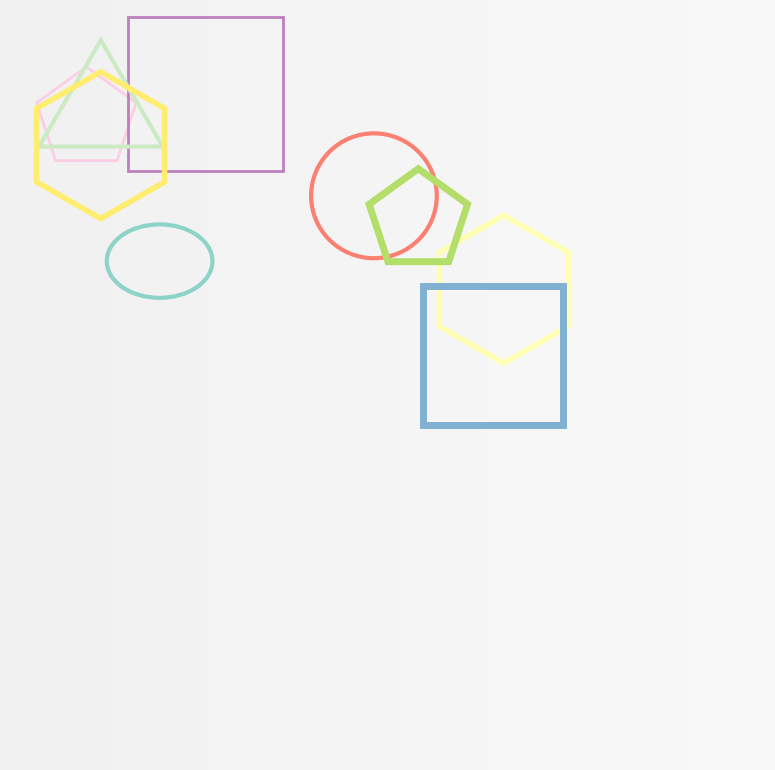[{"shape": "oval", "thickness": 1.5, "radius": 0.34, "center": [0.206, 0.661]}, {"shape": "hexagon", "thickness": 2, "radius": 0.48, "center": [0.65, 0.624]}, {"shape": "circle", "thickness": 1.5, "radius": 0.41, "center": [0.482, 0.746]}, {"shape": "square", "thickness": 2.5, "radius": 0.45, "center": [0.636, 0.538]}, {"shape": "pentagon", "thickness": 2.5, "radius": 0.33, "center": [0.54, 0.714]}, {"shape": "pentagon", "thickness": 1, "radius": 0.34, "center": [0.111, 0.846]}, {"shape": "square", "thickness": 1, "radius": 0.5, "center": [0.265, 0.877]}, {"shape": "triangle", "thickness": 1.5, "radius": 0.46, "center": [0.13, 0.856]}, {"shape": "hexagon", "thickness": 2, "radius": 0.48, "center": [0.13, 0.811]}]